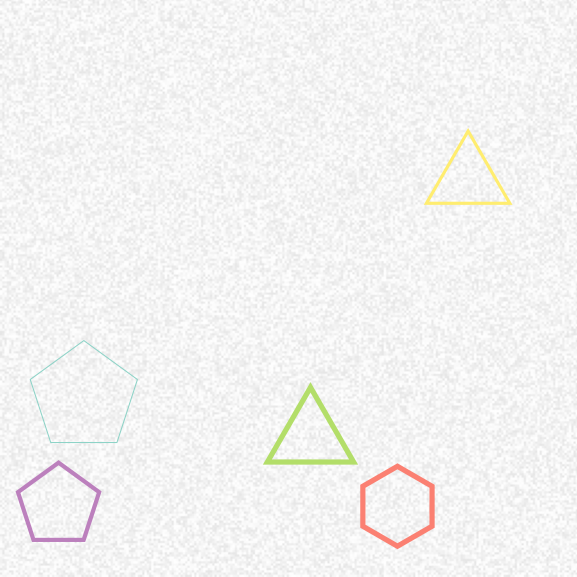[{"shape": "pentagon", "thickness": 0.5, "radius": 0.49, "center": [0.145, 0.312]}, {"shape": "hexagon", "thickness": 2.5, "radius": 0.35, "center": [0.688, 0.123]}, {"shape": "triangle", "thickness": 2.5, "radius": 0.43, "center": [0.538, 0.242]}, {"shape": "pentagon", "thickness": 2, "radius": 0.37, "center": [0.101, 0.124]}, {"shape": "triangle", "thickness": 1.5, "radius": 0.42, "center": [0.811, 0.689]}]